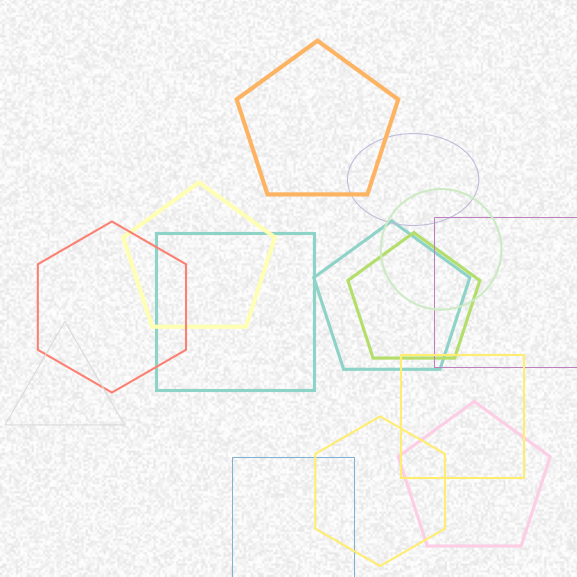[{"shape": "pentagon", "thickness": 1.5, "radius": 0.71, "center": [0.678, 0.475]}, {"shape": "square", "thickness": 1.5, "radius": 0.68, "center": [0.407, 0.459]}, {"shape": "pentagon", "thickness": 2, "radius": 0.69, "center": [0.345, 0.545]}, {"shape": "oval", "thickness": 0.5, "radius": 0.57, "center": [0.715, 0.688]}, {"shape": "hexagon", "thickness": 1, "radius": 0.74, "center": [0.194, 0.468]}, {"shape": "square", "thickness": 0.5, "radius": 0.53, "center": [0.507, 0.102]}, {"shape": "pentagon", "thickness": 2, "radius": 0.74, "center": [0.55, 0.782]}, {"shape": "pentagon", "thickness": 1.5, "radius": 0.6, "center": [0.717, 0.476]}, {"shape": "pentagon", "thickness": 1.5, "radius": 0.69, "center": [0.821, 0.166]}, {"shape": "triangle", "thickness": 0.5, "radius": 0.6, "center": [0.112, 0.323]}, {"shape": "square", "thickness": 0.5, "radius": 0.65, "center": [0.88, 0.493]}, {"shape": "circle", "thickness": 1, "radius": 0.52, "center": [0.764, 0.567]}, {"shape": "hexagon", "thickness": 1, "radius": 0.65, "center": [0.658, 0.149]}, {"shape": "square", "thickness": 1, "radius": 0.53, "center": [0.801, 0.278]}]